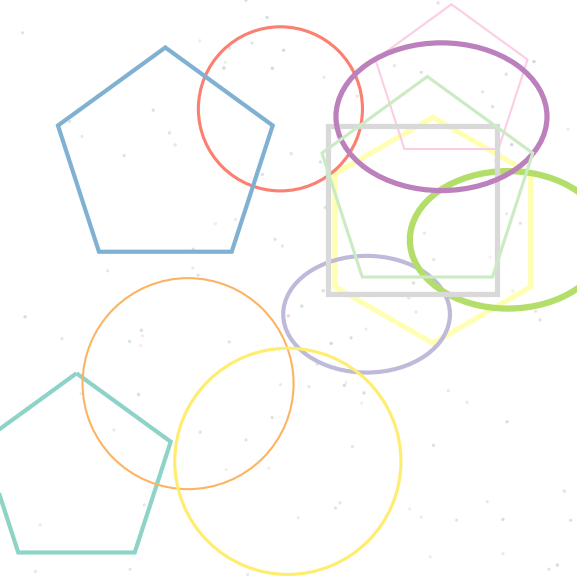[{"shape": "pentagon", "thickness": 2, "radius": 0.86, "center": [0.132, 0.181]}, {"shape": "hexagon", "thickness": 2.5, "radius": 0.98, "center": [0.749, 0.6]}, {"shape": "oval", "thickness": 2, "radius": 0.72, "center": [0.635, 0.455]}, {"shape": "circle", "thickness": 1.5, "radius": 0.71, "center": [0.486, 0.811]}, {"shape": "pentagon", "thickness": 2, "radius": 0.98, "center": [0.286, 0.721]}, {"shape": "circle", "thickness": 1, "radius": 0.91, "center": [0.326, 0.335]}, {"shape": "oval", "thickness": 3, "radius": 0.85, "center": [0.88, 0.584]}, {"shape": "pentagon", "thickness": 1, "radius": 0.69, "center": [0.782, 0.853]}, {"shape": "square", "thickness": 2.5, "radius": 0.73, "center": [0.715, 0.635]}, {"shape": "oval", "thickness": 2.5, "radius": 0.91, "center": [0.764, 0.797]}, {"shape": "pentagon", "thickness": 1.5, "radius": 0.96, "center": [0.74, 0.675]}, {"shape": "circle", "thickness": 1.5, "radius": 0.98, "center": [0.498, 0.2]}]